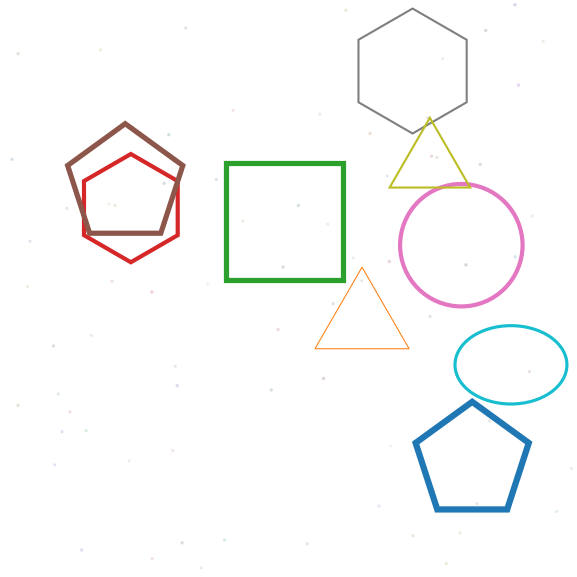[{"shape": "pentagon", "thickness": 3, "radius": 0.51, "center": [0.818, 0.2]}, {"shape": "triangle", "thickness": 0.5, "radius": 0.47, "center": [0.627, 0.442]}, {"shape": "square", "thickness": 2.5, "radius": 0.51, "center": [0.492, 0.615]}, {"shape": "hexagon", "thickness": 2, "radius": 0.47, "center": [0.227, 0.639]}, {"shape": "pentagon", "thickness": 2.5, "radius": 0.52, "center": [0.217, 0.68]}, {"shape": "circle", "thickness": 2, "radius": 0.53, "center": [0.799, 0.575]}, {"shape": "hexagon", "thickness": 1, "radius": 0.54, "center": [0.714, 0.876]}, {"shape": "triangle", "thickness": 1, "radius": 0.4, "center": [0.744, 0.715]}, {"shape": "oval", "thickness": 1.5, "radius": 0.48, "center": [0.885, 0.367]}]